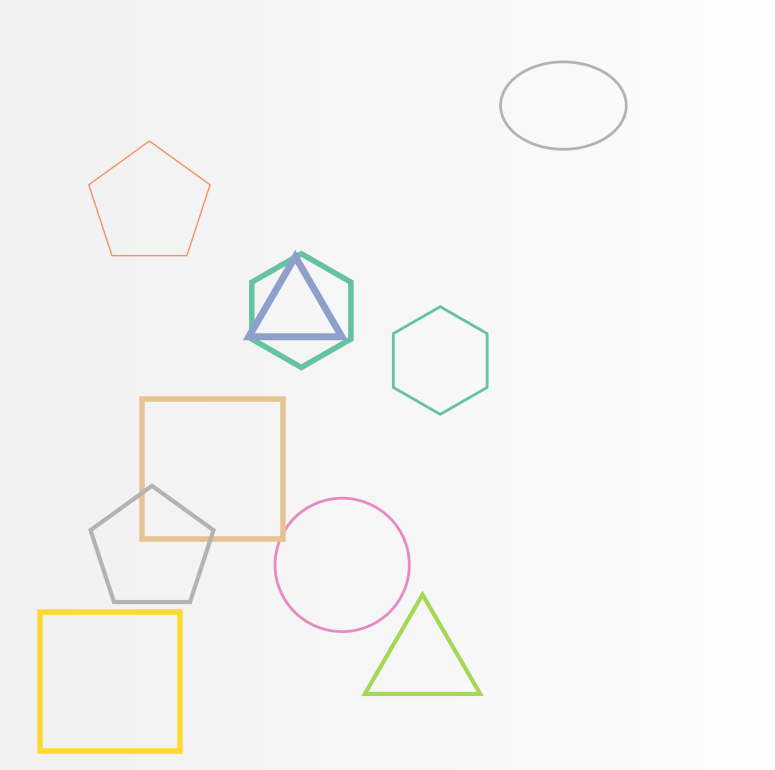[{"shape": "hexagon", "thickness": 1, "radius": 0.35, "center": [0.568, 0.532]}, {"shape": "hexagon", "thickness": 2, "radius": 0.37, "center": [0.389, 0.597]}, {"shape": "pentagon", "thickness": 0.5, "radius": 0.41, "center": [0.193, 0.735]}, {"shape": "triangle", "thickness": 2.5, "radius": 0.35, "center": [0.381, 0.597]}, {"shape": "circle", "thickness": 1, "radius": 0.43, "center": [0.442, 0.266]}, {"shape": "triangle", "thickness": 1.5, "radius": 0.43, "center": [0.545, 0.142]}, {"shape": "square", "thickness": 2, "radius": 0.45, "center": [0.142, 0.115]}, {"shape": "square", "thickness": 2, "radius": 0.45, "center": [0.275, 0.391]}, {"shape": "pentagon", "thickness": 1.5, "radius": 0.42, "center": [0.196, 0.286]}, {"shape": "oval", "thickness": 1, "radius": 0.41, "center": [0.727, 0.863]}]